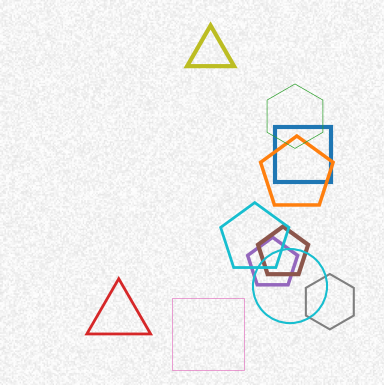[{"shape": "square", "thickness": 3, "radius": 0.36, "center": [0.787, 0.599]}, {"shape": "pentagon", "thickness": 2.5, "radius": 0.5, "center": [0.771, 0.548]}, {"shape": "hexagon", "thickness": 0.5, "radius": 0.42, "center": [0.766, 0.698]}, {"shape": "triangle", "thickness": 2, "radius": 0.48, "center": [0.308, 0.18]}, {"shape": "pentagon", "thickness": 2.5, "radius": 0.34, "center": [0.708, 0.315]}, {"shape": "pentagon", "thickness": 3, "radius": 0.34, "center": [0.735, 0.343]}, {"shape": "square", "thickness": 0.5, "radius": 0.47, "center": [0.54, 0.132]}, {"shape": "hexagon", "thickness": 1.5, "radius": 0.36, "center": [0.857, 0.216]}, {"shape": "triangle", "thickness": 3, "radius": 0.35, "center": [0.547, 0.863]}, {"shape": "circle", "thickness": 1.5, "radius": 0.48, "center": [0.753, 0.257]}, {"shape": "pentagon", "thickness": 2, "radius": 0.47, "center": [0.662, 0.381]}]